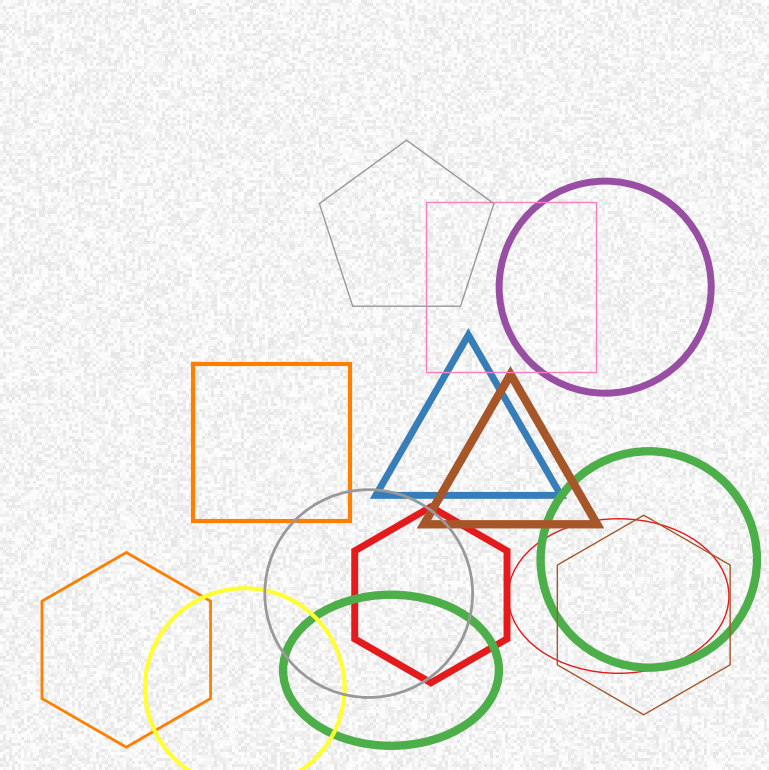[{"shape": "oval", "thickness": 0.5, "radius": 0.72, "center": [0.803, 0.226]}, {"shape": "hexagon", "thickness": 2.5, "radius": 0.57, "center": [0.56, 0.227]}, {"shape": "triangle", "thickness": 2.5, "radius": 0.69, "center": [0.608, 0.426]}, {"shape": "circle", "thickness": 3, "radius": 0.7, "center": [0.843, 0.273]}, {"shape": "oval", "thickness": 3, "radius": 0.7, "center": [0.508, 0.13]}, {"shape": "circle", "thickness": 2.5, "radius": 0.69, "center": [0.786, 0.627]}, {"shape": "hexagon", "thickness": 1, "radius": 0.63, "center": [0.164, 0.156]}, {"shape": "square", "thickness": 1.5, "radius": 0.51, "center": [0.353, 0.425]}, {"shape": "circle", "thickness": 1.5, "radius": 0.65, "center": [0.318, 0.106]}, {"shape": "triangle", "thickness": 3, "radius": 0.65, "center": [0.663, 0.384]}, {"shape": "hexagon", "thickness": 0.5, "radius": 0.65, "center": [0.836, 0.201]}, {"shape": "square", "thickness": 0.5, "radius": 0.55, "center": [0.663, 0.627]}, {"shape": "circle", "thickness": 1, "radius": 0.67, "center": [0.479, 0.229]}, {"shape": "pentagon", "thickness": 0.5, "radius": 0.6, "center": [0.528, 0.699]}]